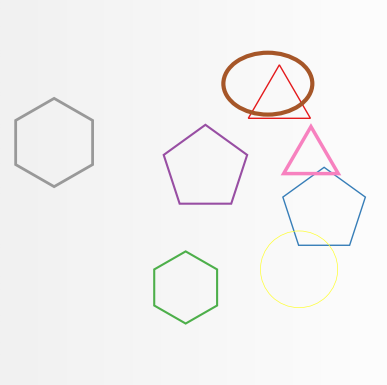[{"shape": "triangle", "thickness": 1, "radius": 0.46, "center": [0.721, 0.739]}, {"shape": "pentagon", "thickness": 1, "radius": 0.56, "center": [0.836, 0.453]}, {"shape": "hexagon", "thickness": 1.5, "radius": 0.47, "center": [0.479, 0.253]}, {"shape": "pentagon", "thickness": 1.5, "radius": 0.57, "center": [0.53, 0.563]}, {"shape": "circle", "thickness": 0.5, "radius": 0.5, "center": [0.772, 0.3]}, {"shape": "oval", "thickness": 3, "radius": 0.57, "center": [0.691, 0.783]}, {"shape": "triangle", "thickness": 2.5, "radius": 0.41, "center": [0.802, 0.59]}, {"shape": "hexagon", "thickness": 2, "radius": 0.57, "center": [0.14, 0.63]}]